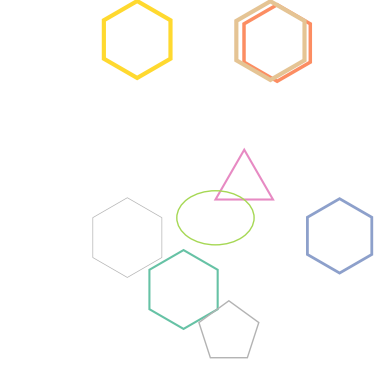[{"shape": "hexagon", "thickness": 1.5, "radius": 0.51, "center": [0.477, 0.248]}, {"shape": "hexagon", "thickness": 2.5, "radius": 0.5, "center": [0.72, 0.888]}, {"shape": "hexagon", "thickness": 2, "radius": 0.48, "center": [0.882, 0.387]}, {"shape": "triangle", "thickness": 1.5, "radius": 0.43, "center": [0.634, 0.525]}, {"shape": "oval", "thickness": 1, "radius": 0.5, "center": [0.56, 0.434]}, {"shape": "hexagon", "thickness": 3, "radius": 0.5, "center": [0.356, 0.897]}, {"shape": "hexagon", "thickness": 3, "radius": 0.51, "center": [0.702, 0.895]}, {"shape": "pentagon", "thickness": 1, "radius": 0.41, "center": [0.594, 0.137]}, {"shape": "hexagon", "thickness": 0.5, "radius": 0.52, "center": [0.331, 0.383]}]